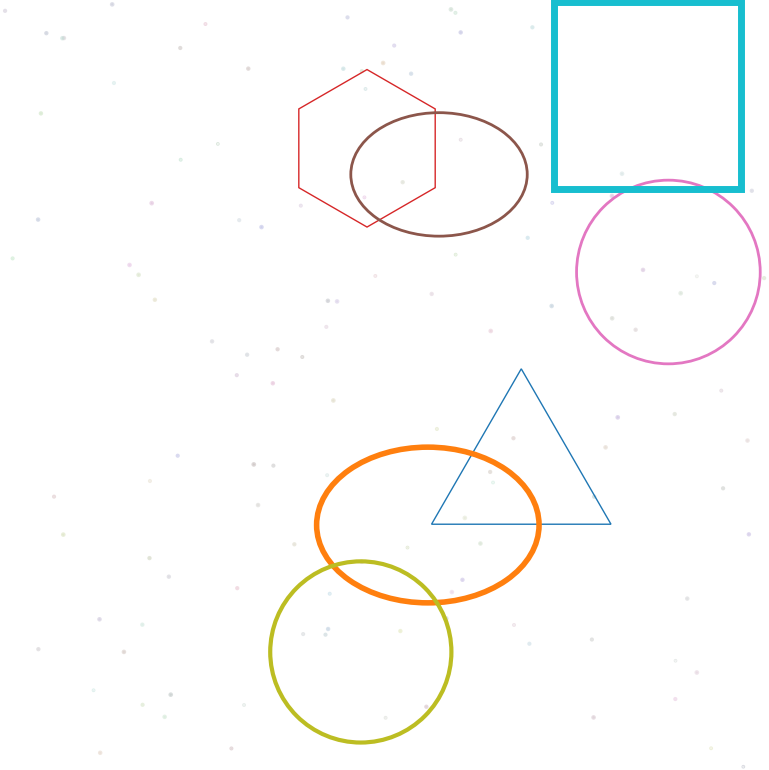[{"shape": "triangle", "thickness": 0.5, "radius": 0.67, "center": [0.677, 0.386]}, {"shape": "oval", "thickness": 2, "radius": 0.72, "center": [0.556, 0.318]}, {"shape": "hexagon", "thickness": 0.5, "radius": 0.51, "center": [0.477, 0.807]}, {"shape": "oval", "thickness": 1, "radius": 0.57, "center": [0.57, 0.773]}, {"shape": "circle", "thickness": 1, "radius": 0.6, "center": [0.868, 0.647]}, {"shape": "circle", "thickness": 1.5, "radius": 0.59, "center": [0.469, 0.153]}, {"shape": "square", "thickness": 2.5, "radius": 0.61, "center": [0.841, 0.877]}]